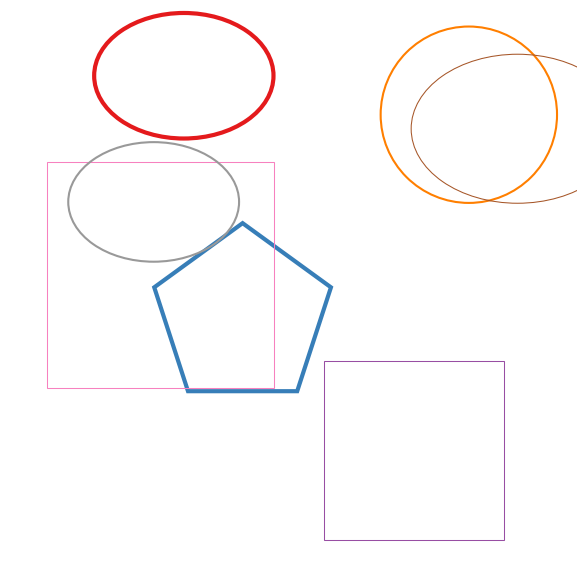[{"shape": "oval", "thickness": 2, "radius": 0.78, "center": [0.318, 0.868]}, {"shape": "pentagon", "thickness": 2, "radius": 0.8, "center": [0.42, 0.452]}, {"shape": "square", "thickness": 0.5, "radius": 0.78, "center": [0.717, 0.219]}, {"shape": "circle", "thickness": 1, "radius": 0.76, "center": [0.812, 0.8]}, {"shape": "oval", "thickness": 0.5, "radius": 0.92, "center": [0.896, 0.776]}, {"shape": "square", "thickness": 0.5, "radius": 0.98, "center": [0.279, 0.523]}, {"shape": "oval", "thickness": 1, "radius": 0.74, "center": [0.266, 0.649]}]